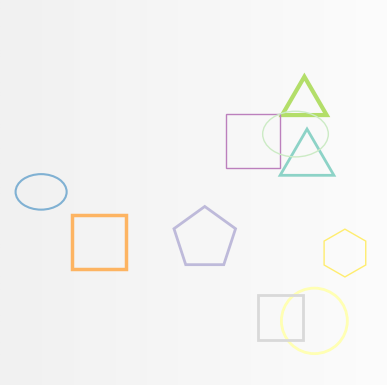[{"shape": "triangle", "thickness": 2, "radius": 0.4, "center": [0.792, 0.585]}, {"shape": "circle", "thickness": 2, "radius": 0.43, "center": [0.811, 0.167]}, {"shape": "pentagon", "thickness": 2, "radius": 0.42, "center": [0.528, 0.38]}, {"shape": "oval", "thickness": 1.5, "radius": 0.33, "center": [0.106, 0.502]}, {"shape": "square", "thickness": 2.5, "radius": 0.35, "center": [0.256, 0.372]}, {"shape": "triangle", "thickness": 3, "radius": 0.33, "center": [0.785, 0.734]}, {"shape": "square", "thickness": 2, "radius": 0.29, "center": [0.723, 0.176]}, {"shape": "square", "thickness": 1, "radius": 0.35, "center": [0.653, 0.633]}, {"shape": "oval", "thickness": 1, "radius": 0.42, "center": [0.763, 0.652]}, {"shape": "hexagon", "thickness": 1, "radius": 0.31, "center": [0.89, 0.343]}]